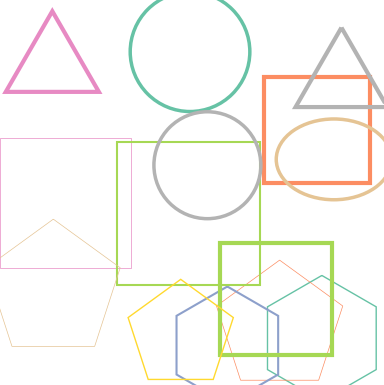[{"shape": "circle", "thickness": 2.5, "radius": 0.78, "center": [0.494, 0.866]}, {"shape": "hexagon", "thickness": 1, "radius": 0.82, "center": [0.836, 0.122]}, {"shape": "pentagon", "thickness": 0.5, "radius": 0.86, "center": [0.726, 0.152]}, {"shape": "square", "thickness": 3, "radius": 0.69, "center": [0.823, 0.662]}, {"shape": "hexagon", "thickness": 1.5, "radius": 0.76, "center": [0.591, 0.103]}, {"shape": "triangle", "thickness": 3, "radius": 0.7, "center": [0.136, 0.831]}, {"shape": "square", "thickness": 0.5, "radius": 0.85, "center": [0.17, 0.472]}, {"shape": "square", "thickness": 3, "radius": 0.73, "center": [0.717, 0.223]}, {"shape": "square", "thickness": 1.5, "radius": 0.93, "center": [0.49, 0.445]}, {"shape": "pentagon", "thickness": 1, "radius": 0.72, "center": [0.469, 0.131]}, {"shape": "pentagon", "thickness": 0.5, "radius": 0.91, "center": [0.138, 0.248]}, {"shape": "oval", "thickness": 2.5, "radius": 0.75, "center": [0.867, 0.586]}, {"shape": "circle", "thickness": 2.5, "radius": 0.69, "center": [0.539, 0.571]}, {"shape": "triangle", "thickness": 3, "radius": 0.69, "center": [0.887, 0.791]}]